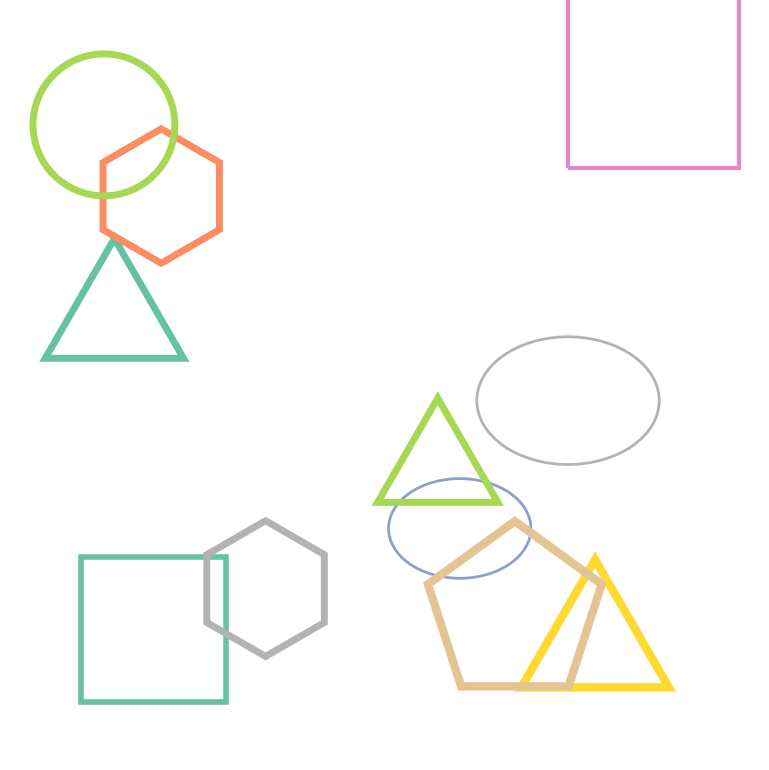[{"shape": "triangle", "thickness": 2.5, "radius": 0.52, "center": [0.149, 0.586]}, {"shape": "square", "thickness": 2, "radius": 0.47, "center": [0.199, 0.183]}, {"shape": "hexagon", "thickness": 2.5, "radius": 0.44, "center": [0.209, 0.745]}, {"shape": "oval", "thickness": 1, "radius": 0.46, "center": [0.597, 0.314]}, {"shape": "square", "thickness": 1.5, "radius": 0.55, "center": [0.848, 0.892]}, {"shape": "circle", "thickness": 2.5, "radius": 0.46, "center": [0.135, 0.838]}, {"shape": "triangle", "thickness": 2.5, "radius": 0.45, "center": [0.569, 0.393]}, {"shape": "triangle", "thickness": 3, "radius": 0.55, "center": [0.773, 0.163]}, {"shape": "pentagon", "thickness": 3, "radius": 0.59, "center": [0.669, 0.205]}, {"shape": "hexagon", "thickness": 2.5, "radius": 0.44, "center": [0.345, 0.236]}, {"shape": "oval", "thickness": 1, "radius": 0.59, "center": [0.738, 0.48]}]